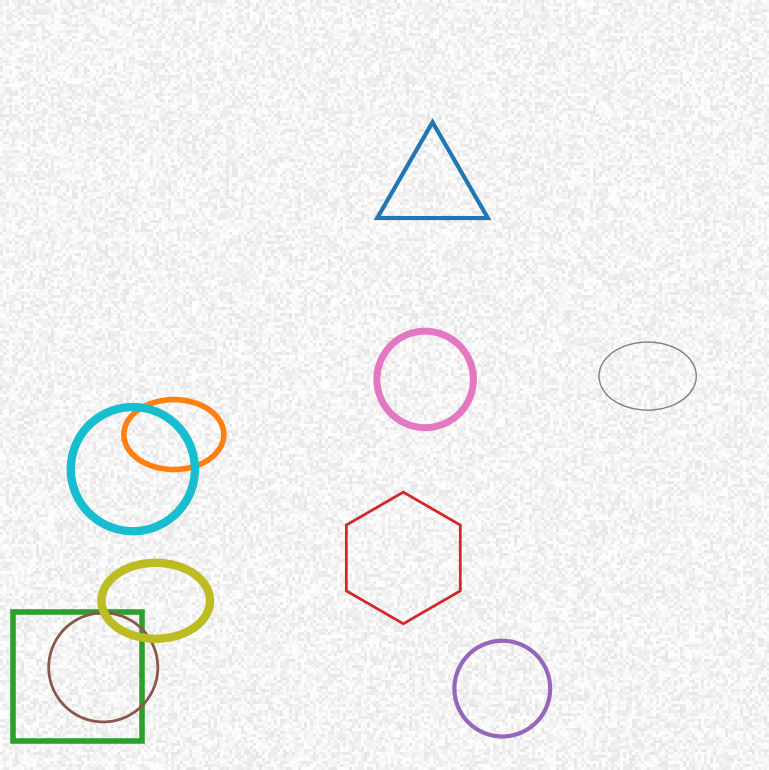[{"shape": "triangle", "thickness": 1.5, "radius": 0.41, "center": [0.562, 0.758]}, {"shape": "oval", "thickness": 2, "radius": 0.32, "center": [0.226, 0.436]}, {"shape": "square", "thickness": 2, "radius": 0.42, "center": [0.101, 0.121]}, {"shape": "hexagon", "thickness": 1, "radius": 0.43, "center": [0.524, 0.275]}, {"shape": "circle", "thickness": 1.5, "radius": 0.31, "center": [0.652, 0.106]}, {"shape": "circle", "thickness": 1, "radius": 0.35, "center": [0.134, 0.133]}, {"shape": "circle", "thickness": 2.5, "radius": 0.31, "center": [0.552, 0.507]}, {"shape": "oval", "thickness": 0.5, "radius": 0.32, "center": [0.841, 0.512]}, {"shape": "oval", "thickness": 3, "radius": 0.35, "center": [0.202, 0.22]}, {"shape": "circle", "thickness": 3, "radius": 0.4, "center": [0.173, 0.391]}]